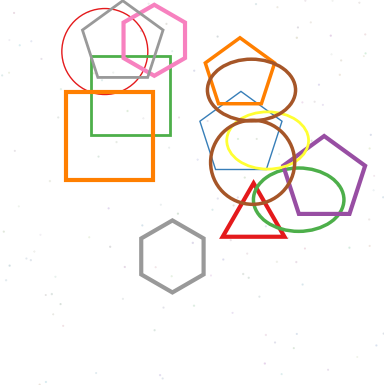[{"shape": "triangle", "thickness": 3, "radius": 0.46, "center": [0.659, 0.431]}, {"shape": "circle", "thickness": 1, "radius": 0.56, "center": [0.272, 0.866]}, {"shape": "pentagon", "thickness": 1, "radius": 0.56, "center": [0.626, 0.65]}, {"shape": "oval", "thickness": 2.5, "radius": 0.59, "center": [0.776, 0.481]}, {"shape": "square", "thickness": 2, "radius": 0.51, "center": [0.339, 0.752]}, {"shape": "pentagon", "thickness": 3, "radius": 0.56, "center": [0.842, 0.535]}, {"shape": "pentagon", "thickness": 2.5, "radius": 0.47, "center": [0.623, 0.807]}, {"shape": "square", "thickness": 3, "radius": 0.57, "center": [0.285, 0.647]}, {"shape": "oval", "thickness": 2, "radius": 0.53, "center": [0.695, 0.635]}, {"shape": "circle", "thickness": 2.5, "radius": 0.55, "center": [0.656, 0.578]}, {"shape": "oval", "thickness": 2.5, "radius": 0.57, "center": [0.653, 0.766]}, {"shape": "hexagon", "thickness": 3, "radius": 0.46, "center": [0.401, 0.895]}, {"shape": "pentagon", "thickness": 2, "radius": 0.55, "center": [0.319, 0.888]}, {"shape": "hexagon", "thickness": 3, "radius": 0.47, "center": [0.448, 0.334]}]